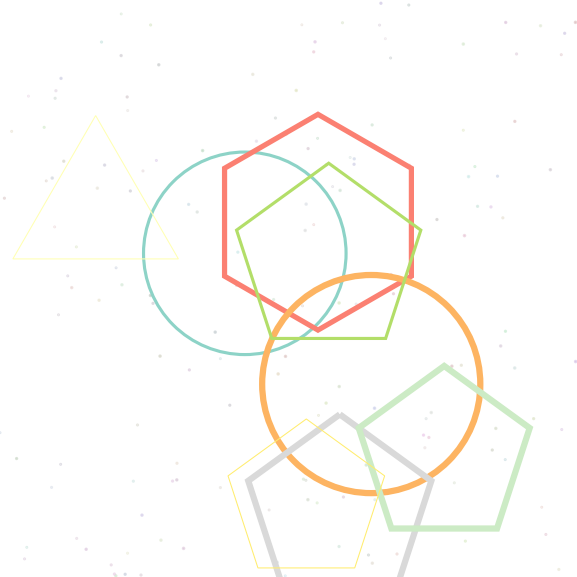[{"shape": "circle", "thickness": 1.5, "radius": 0.88, "center": [0.424, 0.56]}, {"shape": "triangle", "thickness": 0.5, "radius": 0.83, "center": [0.166, 0.634]}, {"shape": "hexagon", "thickness": 2.5, "radius": 0.93, "center": [0.551, 0.614]}, {"shape": "circle", "thickness": 3, "radius": 0.94, "center": [0.643, 0.334]}, {"shape": "pentagon", "thickness": 1.5, "radius": 0.84, "center": [0.569, 0.549]}, {"shape": "pentagon", "thickness": 3, "radius": 0.83, "center": [0.588, 0.115]}, {"shape": "pentagon", "thickness": 3, "radius": 0.78, "center": [0.769, 0.21]}, {"shape": "pentagon", "thickness": 0.5, "radius": 0.71, "center": [0.53, 0.131]}]